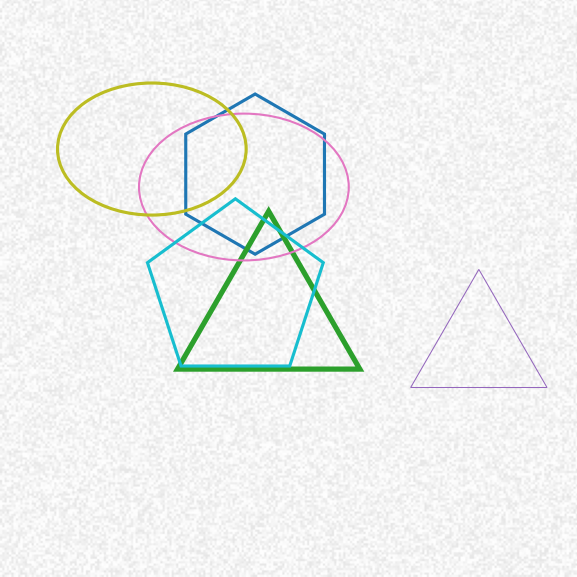[{"shape": "hexagon", "thickness": 1.5, "radius": 0.69, "center": [0.442, 0.698]}, {"shape": "triangle", "thickness": 2.5, "radius": 0.91, "center": [0.465, 0.451]}, {"shape": "triangle", "thickness": 0.5, "radius": 0.68, "center": [0.829, 0.396]}, {"shape": "oval", "thickness": 1, "radius": 0.91, "center": [0.422, 0.675]}, {"shape": "oval", "thickness": 1.5, "radius": 0.82, "center": [0.263, 0.741]}, {"shape": "pentagon", "thickness": 1.5, "radius": 0.8, "center": [0.408, 0.495]}]